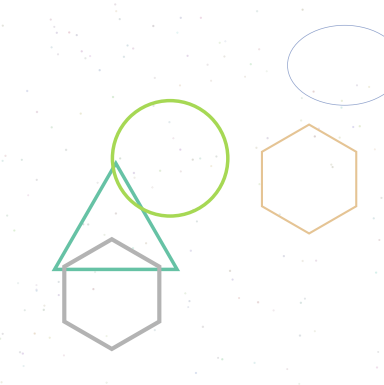[{"shape": "triangle", "thickness": 2.5, "radius": 0.92, "center": [0.301, 0.392]}, {"shape": "oval", "thickness": 0.5, "radius": 0.74, "center": [0.895, 0.83]}, {"shape": "circle", "thickness": 2.5, "radius": 0.75, "center": [0.442, 0.589]}, {"shape": "hexagon", "thickness": 1.5, "radius": 0.71, "center": [0.803, 0.535]}, {"shape": "hexagon", "thickness": 3, "radius": 0.71, "center": [0.29, 0.236]}]